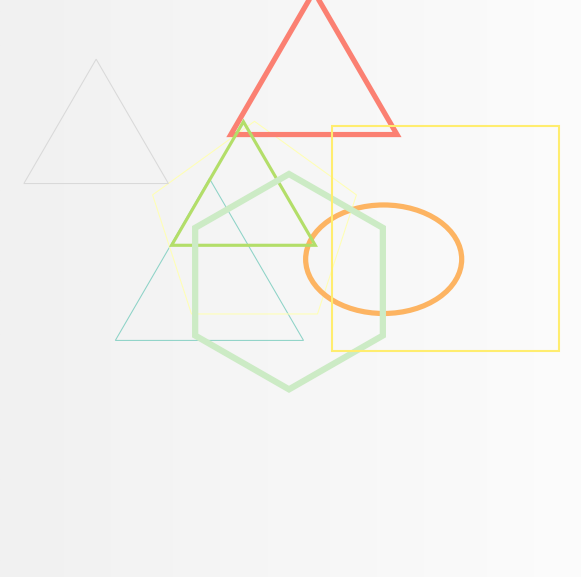[{"shape": "triangle", "thickness": 0.5, "radius": 0.93, "center": [0.36, 0.503]}, {"shape": "pentagon", "thickness": 0.5, "radius": 0.92, "center": [0.438, 0.605]}, {"shape": "triangle", "thickness": 2.5, "radius": 0.83, "center": [0.54, 0.849]}, {"shape": "oval", "thickness": 2.5, "radius": 0.67, "center": [0.66, 0.55]}, {"shape": "triangle", "thickness": 1.5, "radius": 0.71, "center": [0.419, 0.646]}, {"shape": "triangle", "thickness": 0.5, "radius": 0.72, "center": [0.165, 0.753]}, {"shape": "hexagon", "thickness": 3, "radius": 0.93, "center": [0.497, 0.511]}, {"shape": "square", "thickness": 1, "radius": 0.98, "center": [0.767, 0.586]}]